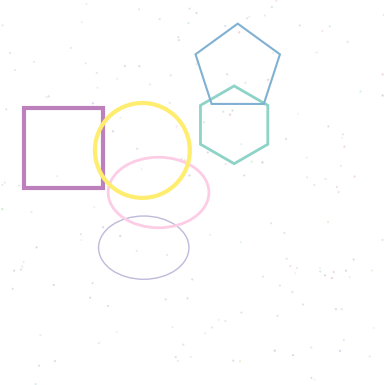[{"shape": "hexagon", "thickness": 2, "radius": 0.5, "center": [0.608, 0.676]}, {"shape": "oval", "thickness": 1, "radius": 0.59, "center": [0.373, 0.357]}, {"shape": "pentagon", "thickness": 1.5, "radius": 0.58, "center": [0.617, 0.823]}, {"shape": "oval", "thickness": 2, "radius": 0.65, "center": [0.412, 0.5]}, {"shape": "square", "thickness": 3, "radius": 0.52, "center": [0.165, 0.616]}, {"shape": "circle", "thickness": 3, "radius": 0.62, "center": [0.37, 0.609]}]